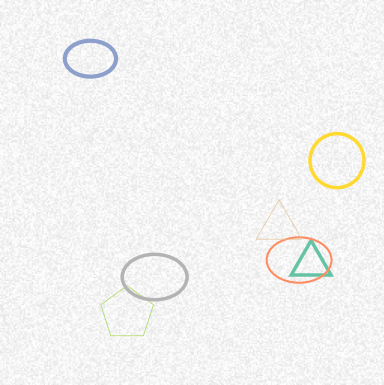[{"shape": "triangle", "thickness": 2.5, "radius": 0.3, "center": [0.808, 0.316]}, {"shape": "oval", "thickness": 1.5, "radius": 0.42, "center": [0.777, 0.325]}, {"shape": "oval", "thickness": 3, "radius": 0.33, "center": [0.235, 0.848]}, {"shape": "pentagon", "thickness": 0.5, "radius": 0.36, "center": [0.33, 0.186]}, {"shape": "circle", "thickness": 2.5, "radius": 0.35, "center": [0.875, 0.583]}, {"shape": "triangle", "thickness": 0.5, "radius": 0.34, "center": [0.725, 0.413]}, {"shape": "oval", "thickness": 2.5, "radius": 0.42, "center": [0.402, 0.28]}]